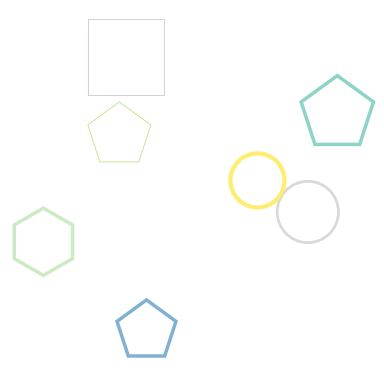[{"shape": "pentagon", "thickness": 2.5, "radius": 0.49, "center": [0.876, 0.705]}, {"shape": "square", "thickness": 0.5, "radius": 0.49, "center": [0.327, 0.853]}, {"shape": "pentagon", "thickness": 2.5, "radius": 0.4, "center": [0.381, 0.14]}, {"shape": "pentagon", "thickness": 0.5, "radius": 0.43, "center": [0.31, 0.649]}, {"shape": "circle", "thickness": 2, "radius": 0.4, "center": [0.8, 0.449]}, {"shape": "hexagon", "thickness": 2.5, "radius": 0.44, "center": [0.113, 0.372]}, {"shape": "circle", "thickness": 3, "radius": 0.35, "center": [0.669, 0.531]}]